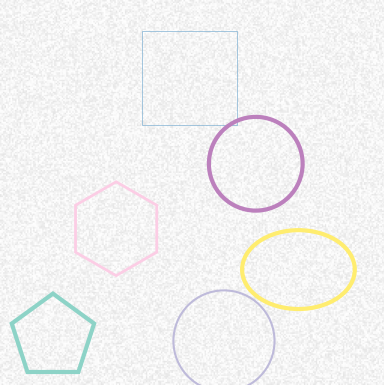[{"shape": "pentagon", "thickness": 3, "radius": 0.56, "center": [0.137, 0.125]}, {"shape": "circle", "thickness": 1.5, "radius": 0.66, "center": [0.582, 0.114]}, {"shape": "square", "thickness": 0.5, "radius": 0.62, "center": [0.491, 0.797]}, {"shape": "hexagon", "thickness": 2, "radius": 0.61, "center": [0.302, 0.406]}, {"shape": "circle", "thickness": 3, "radius": 0.61, "center": [0.664, 0.575]}, {"shape": "oval", "thickness": 3, "radius": 0.73, "center": [0.775, 0.3]}]